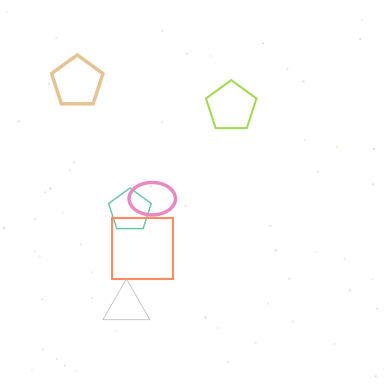[{"shape": "pentagon", "thickness": 1, "radius": 0.29, "center": [0.338, 0.453]}, {"shape": "square", "thickness": 1.5, "radius": 0.39, "center": [0.369, 0.354]}, {"shape": "oval", "thickness": 2.5, "radius": 0.3, "center": [0.395, 0.484]}, {"shape": "pentagon", "thickness": 1.5, "radius": 0.34, "center": [0.601, 0.723]}, {"shape": "pentagon", "thickness": 2.5, "radius": 0.35, "center": [0.201, 0.787]}, {"shape": "triangle", "thickness": 0.5, "radius": 0.35, "center": [0.328, 0.205]}]